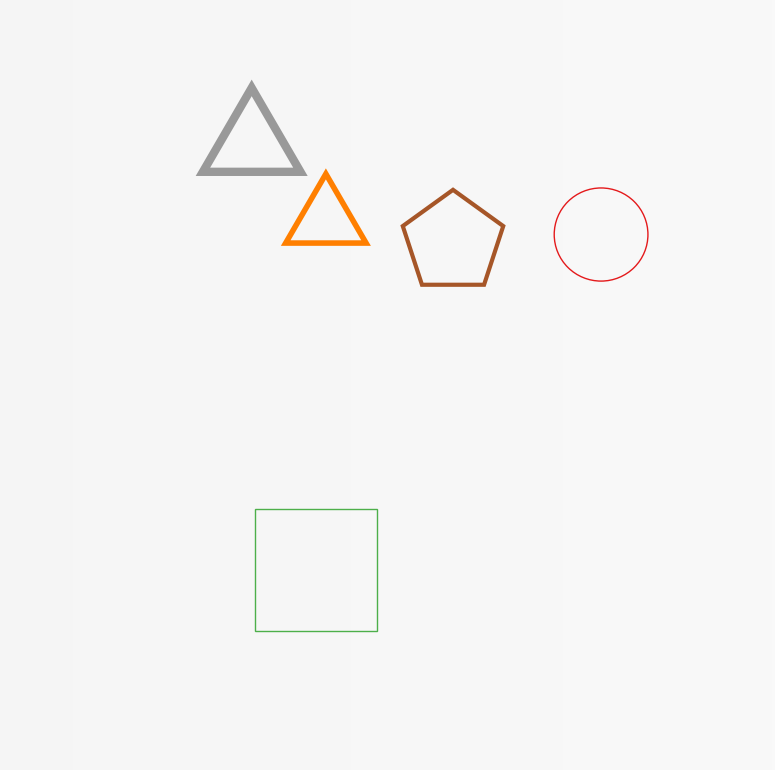[{"shape": "circle", "thickness": 0.5, "radius": 0.3, "center": [0.776, 0.695]}, {"shape": "square", "thickness": 0.5, "radius": 0.39, "center": [0.408, 0.26]}, {"shape": "triangle", "thickness": 2, "radius": 0.3, "center": [0.42, 0.714]}, {"shape": "pentagon", "thickness": 1.5, "radius": 0.34, "center": [0.585, 0.685]}, {"shape": "triangle", "thickness": 3, "radius": 0.36, "center": [0.325, 0.813]}]